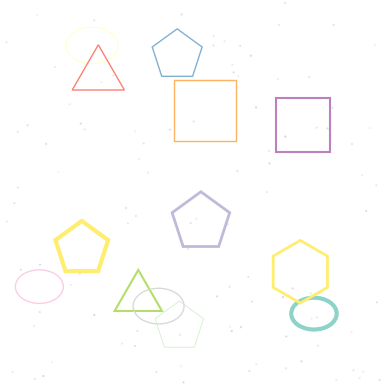[{"shape": "oval", "thickness": 3, "radius": 0.3, "center": [0.815, 0.185]}, {"shape": "oval", "thickness": 0.5, "radius": 0.34, "center": [0.239, 0.882]}, {"shape": "pentagon", "thickness": 2, "radius": 0.39, "center": [0.522, 0.423]}, {"shape": "triangle", "thickness": 1, "radius": 0.39, "center": [0.255, 0.805]}, {"shape": "pentagon", "thickness": 1, "radius": 0.34, "center": [0.46, 0.857]}, {"shape": "square", "thickness": 1, "radius": 0.4, "center": [0.533, 0.713]}, {"shape": "triangle", "thickness": 1.5, "radius": 0.35, "center": [0.359, 0.228]}, {"shape": "oval", "thickness": 1, "radius": 0.31, "center": [0.102, 0.255]}, {"shape": "oval", "thickness": 1, "radius": 0.33, "center": [0.412, 0.205]}, {"shape": "square", "thickness": 1.5, "radius": 0.35, "center": [0.786, 0.675]}, {"shape": "pentagon", "thickness": 0.5, "radius": 0.33, "center": [0.466, 0.152]}, {"shape": "pentagon", "thickness": 3, "radius": 0.36, "center": [0.212, 0.354]}, {"shape": "hexagon", "thickness": 2, "radius": 0.41, "center": [0.78, 0.294]}]